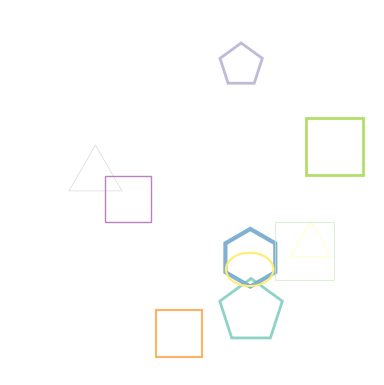[{"shape": "pentagon", "thickness": 2, "radius": 0.43, "center": [0.652, 0.191]}, {"shape": "triangle", "thickness": 0.5, "radius": 0.31, "center": [0.807, 0.364]}, {"shape": "pentagon", "thickness": 2, "radius": 0.29, "center": [0.626, 0.831]}, {"shape": "hexagon", "thickness": 3, "radius": 0.37, "center": [0.65, 0.331]}, {"shape": "square", "thickness": 1.5, "radius": 0.3, "center": [0.465, 0.133]}, {"shape": "square", "thickness": 2, "radius": 0.37, "center": [0.869, 0.619]}, {"shape": "triangle", "thickness": 0.5, "radius": 0.4, "center": [0.248, 0.544]}, {"shape": "square", "thickness": 1, "radius": 0.3, "center": [0.333, 0.483]}, {"shape": "square", "thickness": 0.5, "radius": 0.38, "center": [0.791, 0.348]}, {"shape": "oval", "thickness": 1.5, "radius": 0.31, "center": [0.649, 0.3]}]